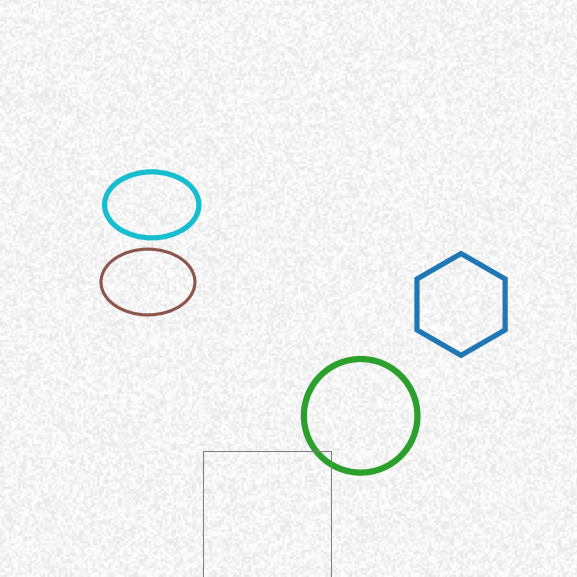[{"shape": "hexagon", "thickness": 2.5, "radius": 0.44, "center": [0.798, 0.472]}, {"shape": "circle", "thickness": 3, "radius": 0.49, "center": [0.625, 0.279]}, {"shape": "oval", "thickness": 1.5, "radius": 0.41, "center": [0.256, 0.511]}, {"shape": "square", "thickness": 0.5, "radius": 0.55, "center": [0.462, 0.108]}, {"shape": "oval", "thickness": 2.5, "radius": 0.41, "center": [0.263, 0.644]}]